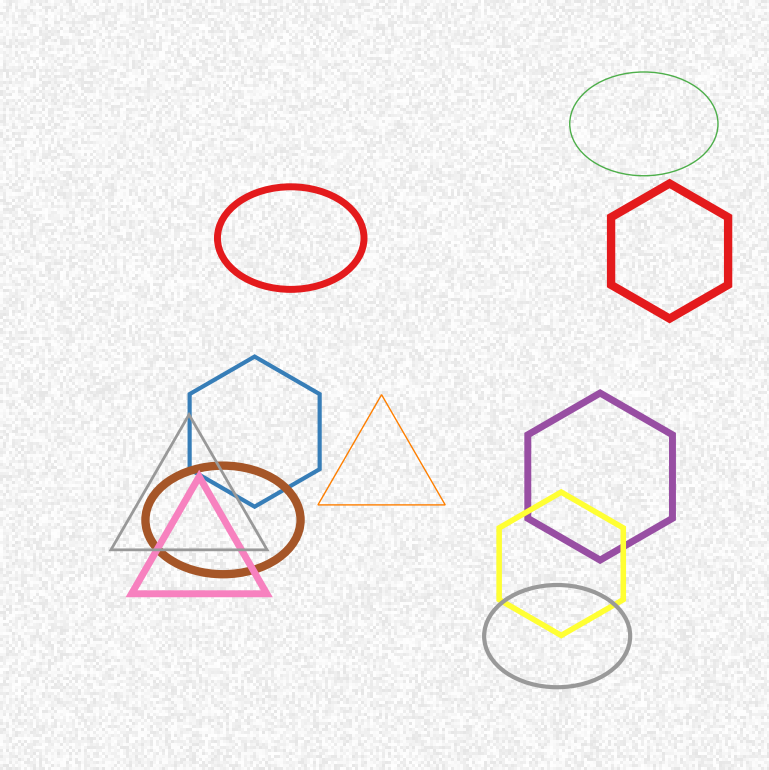[{"shape": "oval", "thickness": 2.5, "radius": 0.48, "center": [0.378, 0.691]}, {"shape": "hexagon", "thickness": 3, "radius": 0.44, "center": [0.87, 0.674]}, {"shape": "hexagon", "thickness": 1.5, "radius": 0.49, "center": [0.331, 0.439]}, {"shape": "oval", "thickness": 0.5, "radius": 0.48, "center": [0.836, 0.839]}, {"shape": "hexagon", "thickness": 2.5, "radius": 0.54, "center": [0.779, 0.381]}, {"shape": "triangle", "thickness": 0.5, "radius": 0.48, "center": [0.496, 0.392]}, {"shape": "hexagon", "thickness": 2, "radius": 0.47, "center": [0.729, 0.268]}, {"shape": "oval", "thickness": 3, "radius": 0.5, "center": [0.29, 0.325]}, {"shape": "triangle", "thickness": 2.5, "radius": 0.51, "center": [0.259, 0.28]}, {"shape": "oval", "thickness": 1.5, "radius": 0.47, "center": [0.724, 0.174]}, {"shape": "triangle", "thickness": 1, "radius": 0.59, "center": [0.245, 0.344]}]